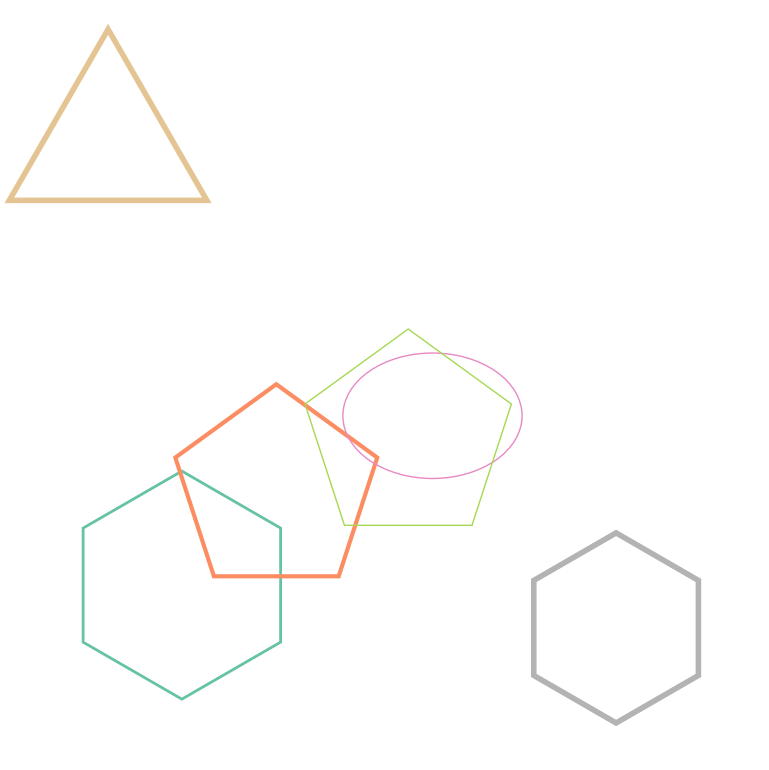[{"shape": "hexagon", "thickness": 1, "radius": 0.74, "center": [0.236, 0.24]}, {"shape": "pentagon", "thickness": 1.5, "radius": 0.69, "center": [0.359, 0.363]}, {"shape": "oval", "thickness": 0.5, "radius": 0.58, "center": [0.562, 0.46]}, {"shape": "pentagon", "thickness": 0.5, "radius": 0.7, "center": [0.53, 0.432]}, {"shape": "triangle", "thickness": 2, "radius": 0.74, "center": [0.14, 0.814]}, {"shape": "hexagon", "thickness": 2, "radius": 0.62, "center": [0.8, 0.184]}]